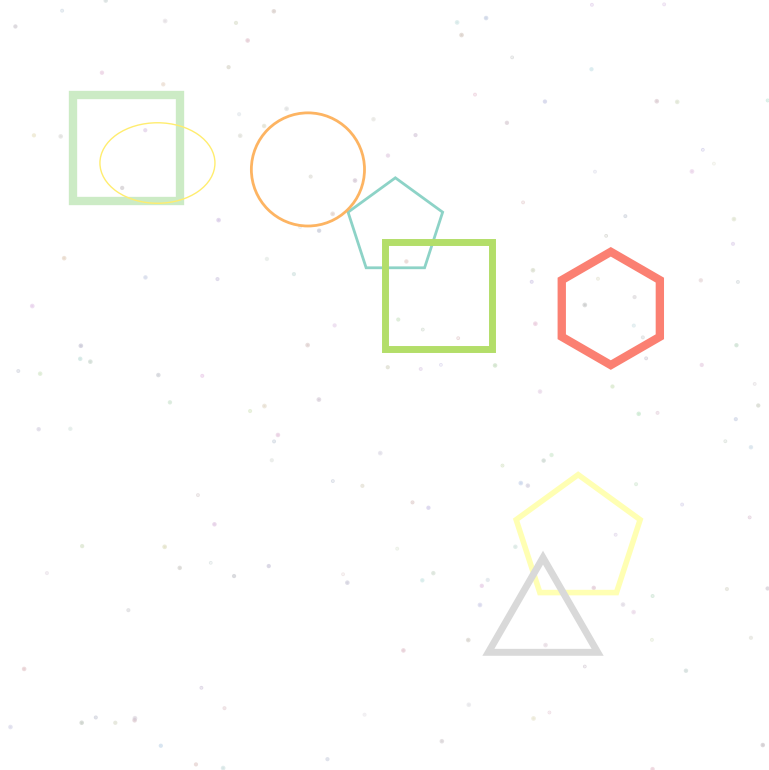[{"shape": "pentagon", "thickness": 1, "radius": 0.32, "center": [0.513, 0.704]}, {"shape": "pentagon", "thickness": 2, "radius": 0.42, "center": [0.751, 0.299]}, {"shape": "hexagon", "thickness": 3, "radius": 0.37, "center": [0.793, 0.599]}, {"shape": "circle", "thickness": 1, "radius": 0.37, "center": [0.4, 0.78]}, {"shape": "square", "thickness": 2.5, "radius": 0.35, "center": [0.57, 0.616]}, {"shape": "triangle", "thickness": 2.5, "radius": 0.41, "center": [0.705, 0.194]}, {"shape": "square", "thickness": 3, "radius": 0.35, "center": [0.164, 0.808]}, {"shape": "oval", "thickness": 0.5, "radius": 0.37, "center": [0.204, 0.788]}]